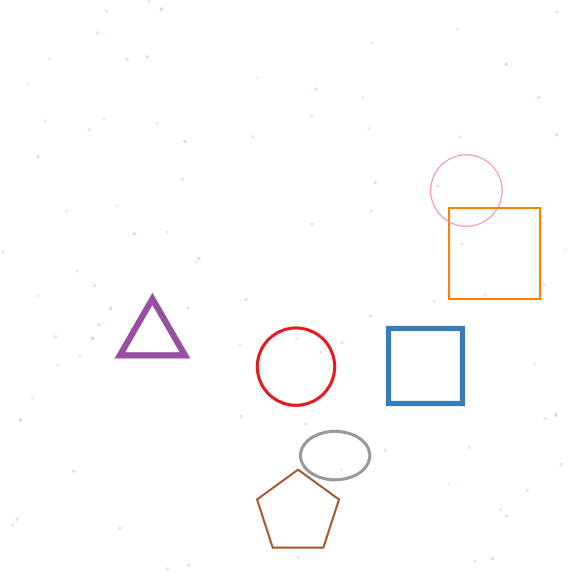[{"shape": "circle", "thickness": 1.5, "radius": 0.33, "center": [0.513, 0.364]}, {"shape": "square", "thickness": 2.5, "radius": 0.32, "center": [0.736, 0.367]}, {"shape": "triangle", "thickness": 3, "radius": 0.33, "center": [0.264, 0.416]}, {"shape": "square", "thickness": 1, "radius": 0.39, "center": [0.856, 0.56]}, {"shape": "pentagon", "thickness": 1, "radius": 0.37, "center": [0.516, 0.111]}, {"shape": "circle", "thickness": 0.5, "radius": 0.31, "center": [0.808, 0.669]}, {"shape": "oval", "thickness": 1.5, "radius": 0.3, "center": [0.58, 0.21]}]